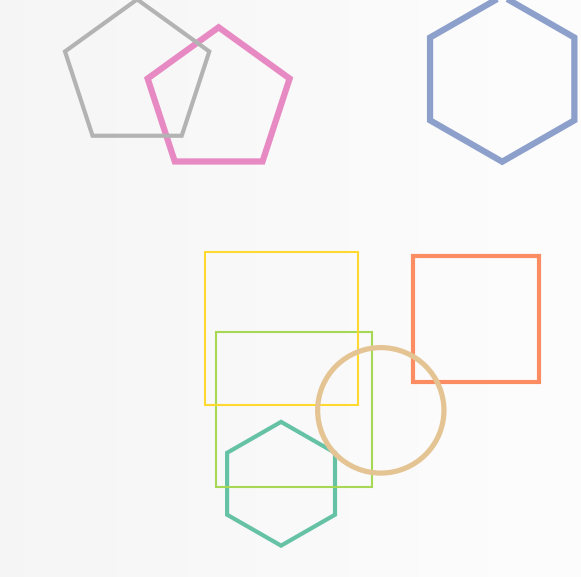[{"shape": "hexagon", "thickness": 2, "radius": 0.54, "center": [0.484, 0.161]}, {"shape": "square", "thickness": 2, "radius": 0.54, "center": [0.819, 0.447]}, {"shape": "hexagon", "thickness": 3, "radius": 0.72, "center": [0.864, 0.862]}, {"shape": "pentagon", "thickness": 3, "radius": 0.64, "center": [0.376, 0.823]}, {"shape": "square", "thickness": 1, "radius": 0.67, "center": [0.505, 0.29]}, {"shape": "square", "thickness": 1, "radius": 0.66, "center": [0.484, 0.431]}, {"shape": "circle", "thickness": 2.5, "radius": 0.54, "center": [0.655, 0.289]}, {"shape": "pentagon", "thickness": 2, "radius": 0.65, "center": [0.236, 0.87]}]